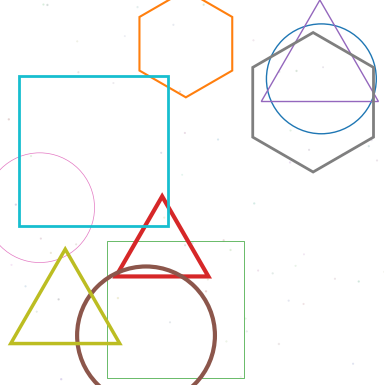[{"shape": "circle", "thickness": 1, "radius": 0.71, "center": [0.835, 0.795]}, {"shape": "hexagon", "thickness": 1.5, "radius": 0.7, "center": [0.483, 0.886]}, {"shape": "square", "thickness": 0.5, "radius": 0.89, "center": [0.456, 0.197]}, {"shape": "triangle", "thickness": 3, "radius": 0.69, "center": [0.421, 0.351]}, {"shape": "triangle", "thickness": 1, "radius": 0.88, "center": [0.831, 0.824]}, {"shape": "circle", "thickness": 3, "radius": 0.89, "center": [0.379, 0.129]}, {"shape": "circle", "thickness": 0.5, "radius": 0.71, "center": [0.103, 0.461]}, {"shape": "hexagon", "thickness": 2, "radius": 0.91, "center": [0.813, 0.734]}, {"shape": "triangle", "thickness": 2.5, "radius": 0.82, "center": [0.169, 0.189]}, {"shape": "square", "thickness": 2, "radius": 0.97, "center": [0.243, 0.608]}]